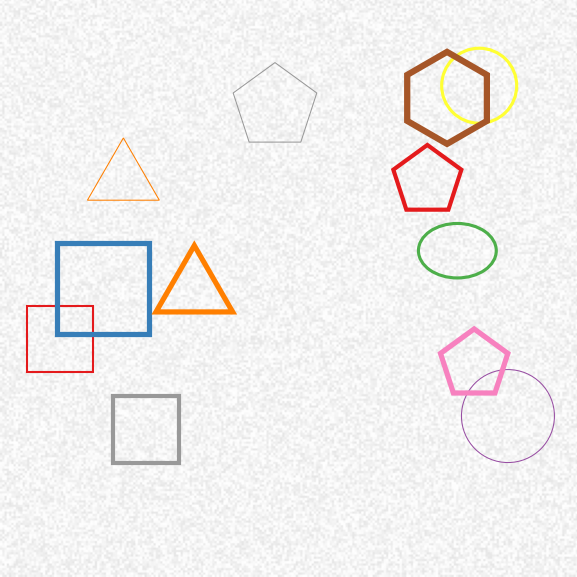[{"shape": "pentagon", "thickness": 2, "radius": 0.31, "center": [0.74, 0.686]}, {"shape": "square", "thickness": 1, "radius": 0.29, "center": [0.104, 0.412]}, {"shape": "square", "thickness": 2.5, "radius": 0.4, "center": [0.178, 0.5]}, {"shape": "oval", "thickness": 1.5, "radius": 0.34, "center": [0.792, 0.565]}, {"shape": "circle", "thickness": 0.5, "radius": 0.4, "center": [0.88, 0.279]}, {"shape": "triangle", "thickness": 0.5, "radius": 0.36, "center": [0.214, 0.688]}, {"shape": "triangle", "thickness": 2.5, "radius": 0.38, "center": [0.336, 0.497]}, {"shape": "circle", "thickness": 1.5, "radius": 0.32, "center": [0.83, 0.851]}, {"shape": "hexagon", "thickness": 3, "radius": 0.4, "center": [0.774, 0.83]}, {"shape": "pentagon", "thickness": 2.5, "radius": 0.31, "center": [0.821, 0.368]}, {"shape": "square", "thickness": 2, "radius": 0.29, "center": [0.252, 0.256]}, {"shape": "pentagon", "thickness": 0.5, "radius": 0.38, "center": [0.476, 0.815]}]